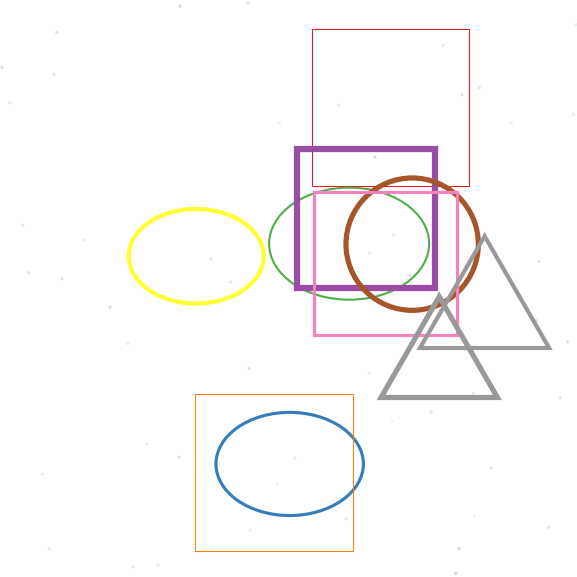[{"shape": "square", "thickness": 0.5, "radius": 0.68, "center": [0.676, 0.813]}, {"shape": "oval", "thickness": 1.5, "radius": 0.64, "center": [0.502, 0.196]}, {"shape": "oval", "thickness": 1, "radius": 0.69, "center": [0.605, 0.577]}, {"shape": "square", "thickness": 3, "radius": 0.6, "center": [0.634, 0.62]}, {"shape": "square", "thickness": 0.5, "radius": 0.68, "center": [0.475, 0.181]}, {"shape": "oval", "thickness": 2, "radius": 0.58, "center": [0.34, 0.555]}, {"shape": "circle", "thickness": 2.5, "radius": 0.57, "center": [0.714, 0.576]}, {"shape": "square", "thickness": 1.5, "radius": 0.62, "center": [0.667, 0.543]}, {"shape": "triangle", "thickness": 2, "radius": 0.65, "center": [0.839, 0.461]}, {"shape": "triangle", "thickness": 2.5, "radius": 0.58, "center": [0.761, 0.369]}]